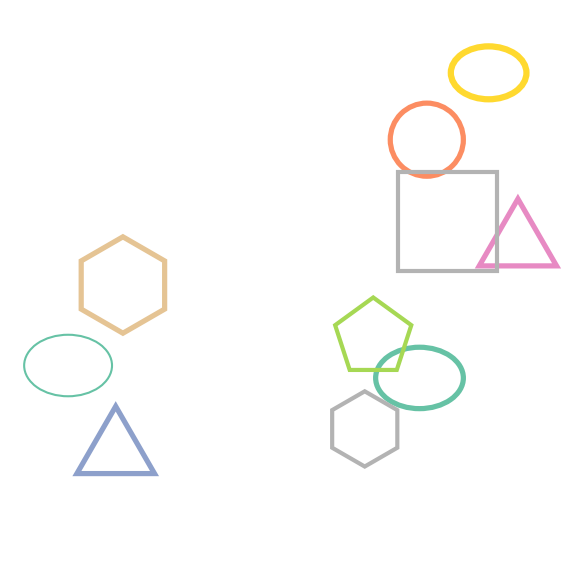[{"shape": "oval", "thickness": 1, "radius": 0.38, "center": [0.118, 0.366]}, {"shape": "oval", "thickness": 2.5, "radius": 0.38, "center": [0.726, 0.345]}, {"shape": "circle", "thickness": 2.5, "radius": 0.32, "center": [0.739, 0.757]}, {"shape": "triangle", "thickness": 2.5, "radius": 0.39, "center": [0.2, 0.218]}, {"shape": "triangle", "thickness": 2.5, "radius": 0.39, "center": [0.897, 0.577]}, {"shape": "pentagon", "thickness": 2, "radius": 0.35, "center": [0.646, 0.415]}, {"shape": "oval", "thickness": 3, "radius": 0.33, "center": [0.846, 0.873]}, {"shape": "hexagon", "thickness": 2.5, "radius": 0.42, "center": [0.213, 0.506]}, {"shape": "hexagon", "thickness": 2, "radius": 0.33, "center": [0.632, 0.256]}, {"shape": "square", "thickness": 2, "radius": 0.43, "center": [0.774, 0.615]}]